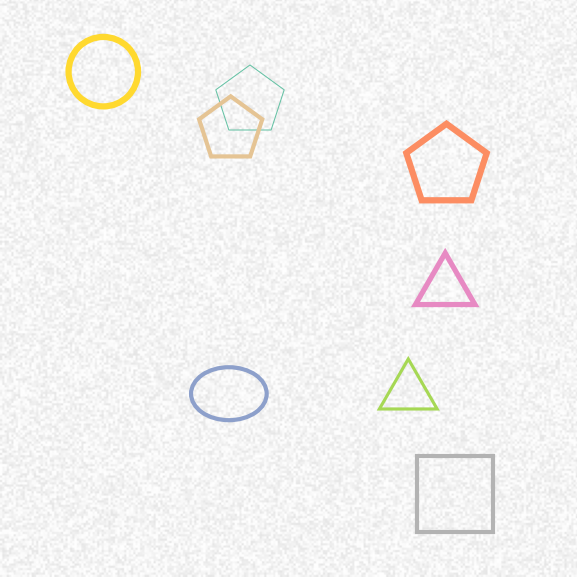[{"shape": "pentagon", "thickness": 0.5, "radius": 0.31, "center": [0.433, 0.824]}, {"shape": "pentagon", "thickness": 3, "radius": 0.37, "center": [0.773, 0.712]}, {"shape": "oval", "thickness": 2, "radius": 0.33, "center": [0.396, 0.317]}, {"shape": "triangle", "thickness": 2.5, "radius": 0.3, "center": [0.771, 0.502]}, {"shape": "triangle", "thickness": 1.5, "radius": 0.29, "center": [0.707, 0.32]}, {"shape": "circle", "thickness": 3, "radius": 0.3, "center": [0.179, 0.875]}, {"shape": "pentagon", "thickness": 2, "radius": 0.29, "center": [0.399, 0.775]}, {"shape": "square", "thickness": 2, "radius": 0.33, "center": [0.788, 0.143]}]